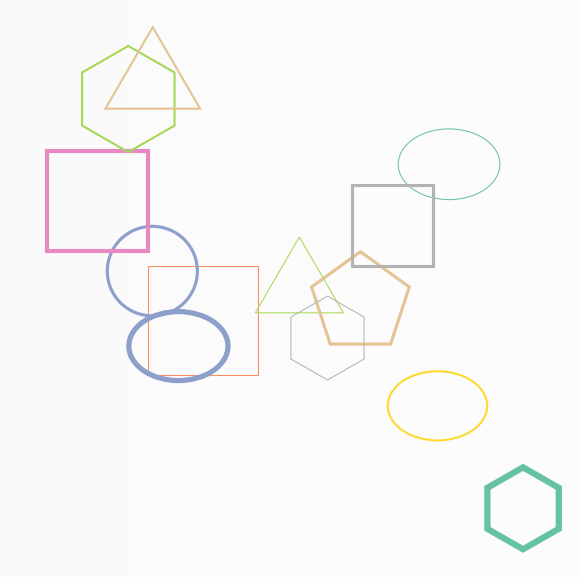[{"shape": "hexagon", "thickness": 3, "radius": 0.35, "center": [0.9, 0.119]}, {"shape": "oval", "thickness": 0.5, "radius": 0.44, "center": [0.773, 0.715]}, {"shape": "square", "thickness": 0.5, "radius": 0.47, "center": [0.35, 0.444]}, {"shape": "circle", "thickness": 1.5, "radius": 0.39, "center": [0.262, 0.53]}, {"shape": "oval", "thickness": 2.5, "radius": 0.43, "center": [0.307, 0.4]}, {"shape": "square", "thickness": 2, "radius": 0.43, "center": [0.168, 0.651]}, {"shape": "hexagon", "thickness": 1, "radius": 0.46, "center": [0.221, 0.828]}, {"shape": "triangle", "thickness": 0.5, "radius": 0.44, "center": [0.515, 0.501]}, {"shape": "oval", "thickness": 1, "radius": 0.43, "center": [0.753, 0.296]}, {"shape": "pentagon", "thickness": 1.5, "radius": 0.44, "center": [0.62, 0.475]}, {"shape": "triangle", "thickness": 1, "radius": 0.47, "center": [0.263, 0.858]}, {"shape": "hexagon", "thickness": 0.5, "radius": 0.36, "center": [0.563, 0.414]}, {"shape": "square", "thickness": 1.5, "radius": 0.35, "center": [0.675, 0.609]}]